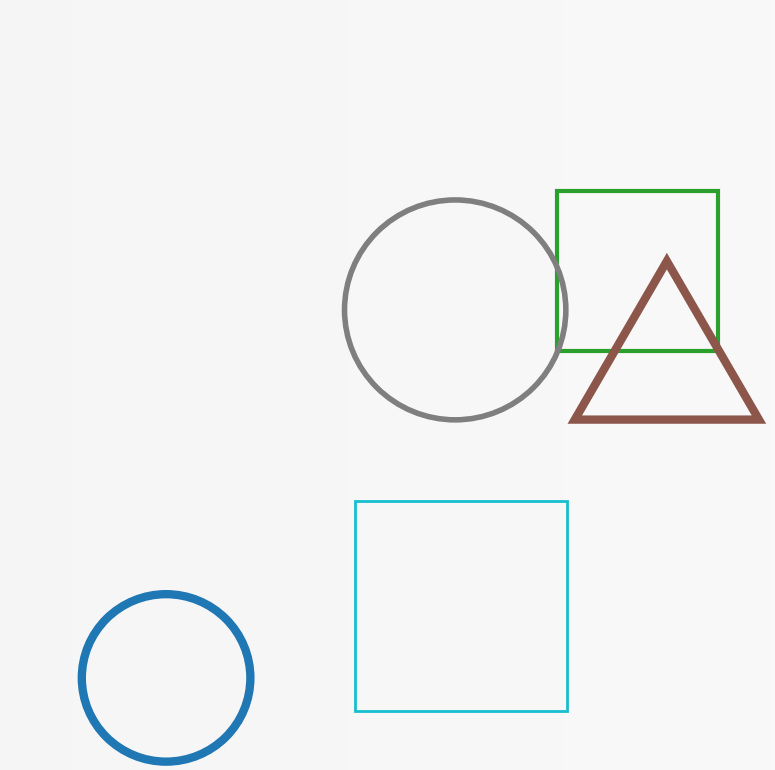[{"shape": "circle", "thickness": 3, "radius": 0.54, "center": [0.214, 0.12]}, {"shape": "square", "thickness": 1.5, "radius": 0.52, "center": [0.823, 0.648]}, {"shape": "triangle", "thickness": 3, "radius": 0.69, "center": [0.86, 0.524]}, {"shape": "circle", "thickness": 2, "radius": 0.71, "center": [0.587, 0.598]}, {"shape": "square", "thickness": 1, "radius": 0.68, "center": [0.595, 0.213]}]